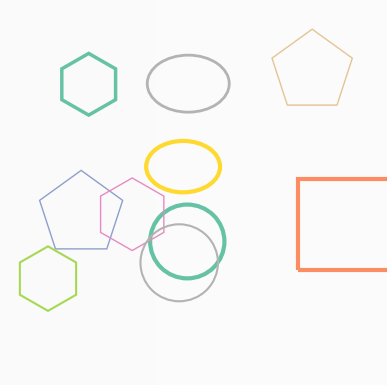[{"shape": "circle", "thickness": 3, "radius": 0.48, "center": [0.483, 0.373]}, {"shape": "hexagon", "thickness": 2.5, "radius": 0.4, "center": [0.229, 0.781]}, {"shape": "square", "thickness": 3, "radius": 0.59, "center": [0.887, 0.417]}, {"shape": "pentagon", "thickness": 1, "radius": 0.56, "center": [0.209, 0.445]}, {"shape": "hexagon", "thickness": 1, "radius": 0.47, "center": [0.341, 0.444]}, {"shape": "hexagon", "thickness": 1.5, "radius": 0.42, "center": [0.124, 0.276]}, {"shape": "oval", "thickness": 3, "radius": 0.48, "center": [0.473, 0.567]}, {"shape": "pentagon", "thickness": 1, "radius": 0.54, "center": [0.806, 0.815]}, {"shape": "circle", "thickness": 1.5, "radius": 0.5, "center": [0.462, 0.317]}, {"shape": "oval", "thickness": 2, "radius": 0.53, "center": [0.486, 0.783]}]